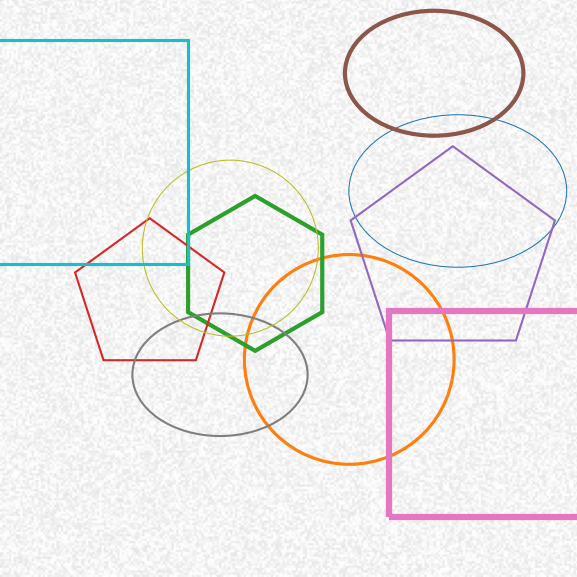[{"shape": "oval", "thickness": 0.5, "radius": 0.94, "center": [0.793, 0.668]}, {"shape": "circle", "thickness": 1.5, "radius": 0.91, "center": [0.605, 0.377]}, {"shape": "hexagon", "thickness": 2, "radius": 0.67, "center": [0.442, 0.526]}, {"shape": "pentagon", "thickness": 1, "radius": 0.68, "center": [0.259, 0.485]}, {"shape": "pentagon", "thickness": 1, "radius": 0.93, "center": [0.784, 0.56]}, {"shape": "oval", "thickness": 2, "radius": 0.77, "center": [0.752, 0.872]}, {"shape": "square", "thickness": 3, "radius": 0.89, "center": [0.852, 0.282]}, {"shape": "oval", "thickness": 1, "radius": 0.76, "center": [0.381, 0.35]}, {"shape": "circle", "thickness": 0.5, "radius": 0.76, "center": [0.399, 0.569]}, {"shape": "square", "thickness": 1.5, "radius": 0.97, "center": [0.132, 0.736]}]